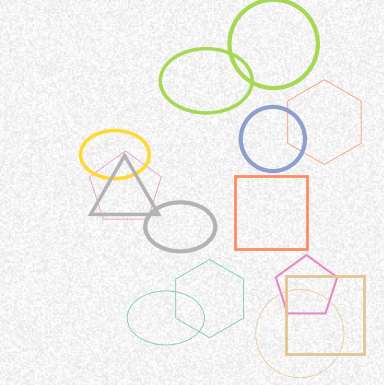[{"shape": "oval", "thickness": 0.5, "radius": 0.5, "center": [0.431, 0.174]}, {"shape": "hexagon", "thickness": 0.5, "radius": 0.51, "center": [0.544, 0.224]}, {"shape": "hexagon", "thickness": 0.5, "radius": 0.55, "center": [0.843, 0.683]}, {"shape": "square", "thickness": 2, "radius": 0.47, "center": [0.704, 0.448]}, {"shape": "circle", "thickness": 3, "radius": 0.42, "center": [0.709, 0.639]}, {"shape": "pentagon", "thickness": 1.5, "radius": 0.42, "center": [0.796, 0.254]}, {"shape": "pentagon", "thickness": 0.5, "radius": 0.49, "center": [0.326, 0.51]}, {"shape": "oval", "thickness": 2.5, "radius": 0.6, "center": [0.536, 0.79]}, {"shape": "circle", "thickness": 3, "radius": 0.57, "center": [0.711, 0.886]}, {"shape": "oval", "thickness": 2.5, "radius": 0.45, "center": [0.298, 0.599]}, {"shape": "square", "thickness": 2, "radius": 0.51, "center": [0.844, 0.182]}, {"shape": "circle", "thickness": 0.5, "radius": 0.57, "center": [0.779, 0.133]}, {"shape": "oval", "thickness": 3, "radius": 0.46, "center": [0.468, 0.411]}, {"shape": "triangle", "thickness": 2.5, "radius": 0.51, "center": [0.324, 0.494]}]